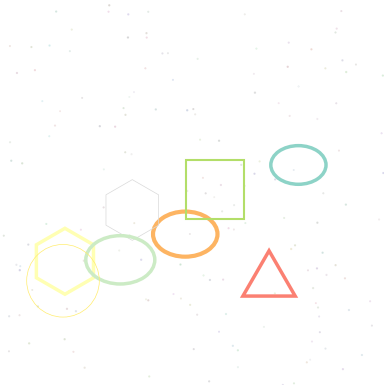[{"shape": "oval", "thickness": 2.5, "radius": 0.36, "center": [0.775, 0.572]}, {"shape": "hexagon", "thickness": 2.5, "radius": 0.43, "center": [0.169, 0.321]}, {"shape": "triangle", "thickness": 2.5, "radius": 0.39, "center": [0.699, 0.27]}, {"shape": "oval", "thickness": 3, "radius": 0.42, "center": [0.481, 0.392]}, {"shape": "square", "thickness": 1.5, "radius": 0.38, "center": [0.559, 0.507]}, {"shape": "hexagon", "thickness": 0.5, "radius": 0.39, "center": [0.344, 0.455]}, {"shape": "oval", "thickness": 2.5, "radius": 0.45, "center": [0.312, 0.325]}, {"shape": "circle", "thickness": 0.5, "radius": 0.47, "center": [0.164, 0.271]}]